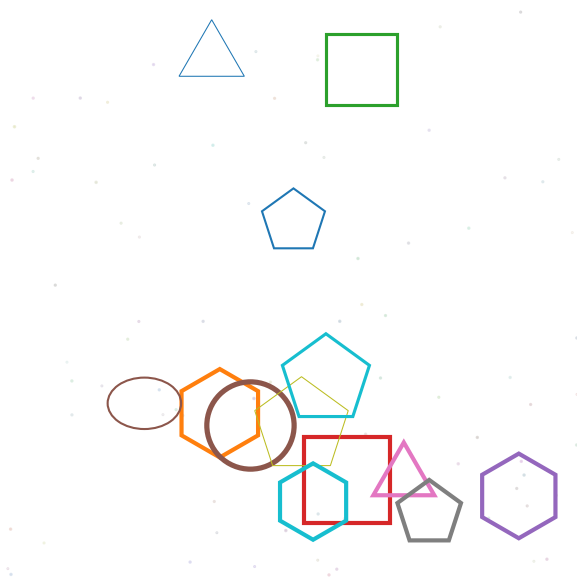[{"shape": "triangle", "thickness": 0.5, "radius": 0.33, "center": [0.367, 0.9]}, {"shape": "pentagon", "thickness": 1, "radius": 0.29, "center": [0.508, 0.616]}, {"shape": "hexagon", "thickness": 2, "radius": 0.38, "center": [0.381, 0.284]}, {"shape": "square", "thickness": 1.5, "radius": 0.31, "center": [0.626, 0.878]}, {"shape": "square", "thickness": 2, "radius": 0.37, "center": [0.601, 0.168]}, {"shape": "hexagon", "thickness": 2, "radius": 0.37, "center": [0.898, 0.14]}, {"shape": "oval", "thickness": 1, "radius": 0.32, "center": [0.25, 0.301]}, {"shape": "circle", "thickness": 2.5, "radius": 0.38, "center": [0.434, 0.262]}, {"shape": "triangle", "thickness": 2, "radius": 0.3, "center": [0.699, 0.172]}, {"shape": "pentagon", "thickness": 2, "radius": 0.29, "center": [0.743, 0.11]}, {"shape": "pentagon", "thickness": 0.5, "radius": 0.43, "center": [0.522, 0.262]}, {"shape": "hexagon", "thickness": 2, "radius": 0.33, "center": [0.542, 0.131]}, {"shape": "pentagon", "thickness": 1.5, "radius": 0.4, "center": [0.564, 0.342]}]